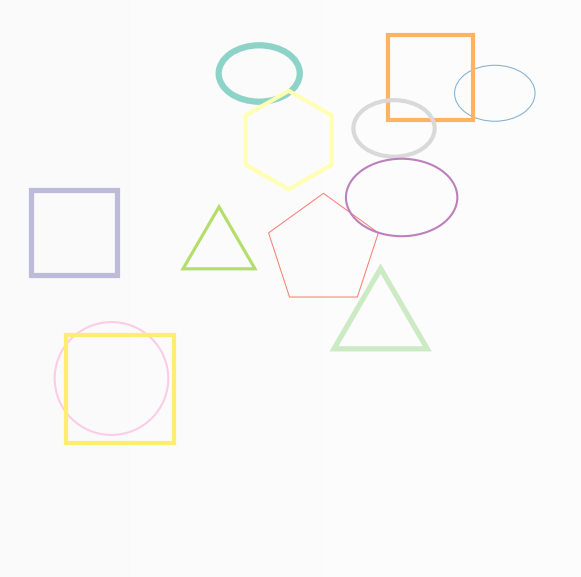[{"shape": "oval", "thickness": 3, "radius": 0.35, "center": [0.446, 0.872]}, {"shape": "hexagon", "thickness": 2, "radius": 0.43, "center": [0.497, 0.757]}, {"shape": "square", "thickness": 2.5, "radius": 0.37, "center": [0.127, 0.597]}, {"shape": "pentagon", "thickness": 0.5, "radius": 0.5, "center": [0.556, 0.565]}, {"shape": "oval", "thickness": 0.5, "radius": 0.35, "center": [0.851, 0.838]}, {"shape": "square", "thickness": 2, "radius": 0.37, "center": [0.741, 0.865]}, {"shape": "triangle", "thickness": 1.5, "radius": 0.36, "center": [0.377, 0.569]}, {"shape": "circle", "thickness": 1, "radius": 0.49, "center": [0.192, 0.344]}, {"shape": "oval", "thickness": 2, "radius": 0.35, "center": [0.678, 0.777]}, {"shape": "oval", "thickness": 1, "radius": 0.48, "center": [0.691, 0.657]}, {"shape": "triangle", "thickness": 2.5, "radius": 0.46, "center": [0.655, 0.441]}, {"shape": "square", "thickness": 2, "radius": 0.47, "center": [0.207, 0.325]}]